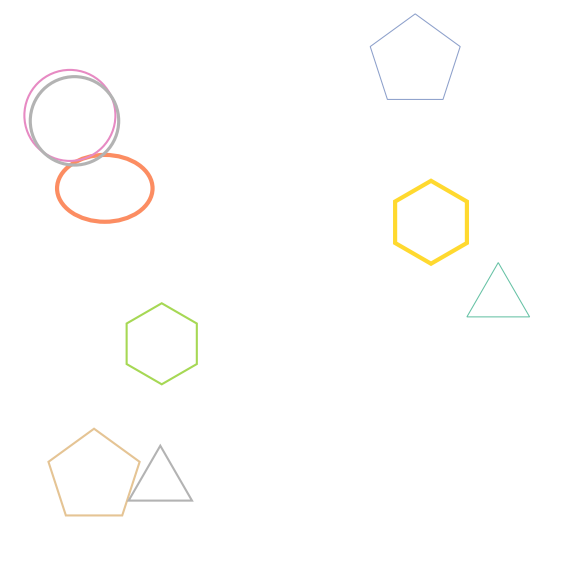[{"shape": "triangle", "thickness": 0.5, "radius": 0.31, "center": [0.863, 0.482]}, {"shape": "oval", "thickness": 2, "radius": 0.41, "center": [0.181, 0.673]}, {"shape": "pentagon", "thickness": 0.5, "radius": 0.41, "center": [0.719, 0.893]}, {"shape": "circle", "thickness": 1, "radius": 0.39, "center": [0.121, 0.799]}, {"shape": "hexagon", "thickness": 1, "radius": 0.35, "center": [0.28, 0.404]}, {"shape": "hexagon", "thickness": 2, "radius": 0.36, "center": [0.746, 0.614]}, {"shape": "pentagon", "thickness": 1, "radius": 0.42, "center": [0.163, 0.174]}, {"shape": "triangle", "thickness": 1, "radius": 0.32, "center": [0.278, 0.164]}, {"shape": "circle", "thickness": 1.5, "radius": 0.38, "center": [0.129, 0.79]}]